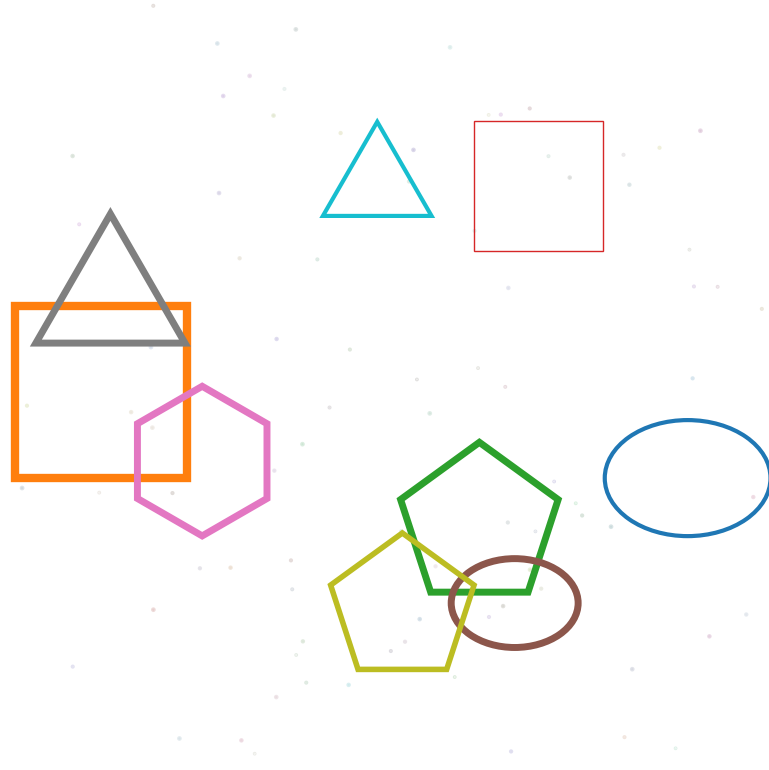[{"shape": "oval", "thickness": 1.5, "radius": 0.54, "center": [0.893, 0.379]}, {"shape": "square", "thickness": 3, "radius": 0.56, "center": [0.131, 0.491]}, {"shape": "pentagon", "thickness": 2.5, "radius": 0.54, "center": [0.623, 0.318]}, {"shape": "square", "thickness": 0.5, "radius": 0.42, "center": [0.699, 0.758]}, {"shape": "oval", "thickness": 2.5, "radius": 0.41, "center": [0.668, 0.217]}, {"shape": "hexagon", "thickness": 2.5, "radius": 0.49, "center": [0.263, 0.401]}, {"shape": "triangle", "thickness": 2.5, "radius": 0.56, "center": [0.143, 0.61]}, {"shape": "pentagon", "thickness": 2, "radius": 0.49, "center": [0.523, 0.21]}, {"shape": "triangle", "thickness": 1.5, "radius": 0.41, "center": [0.49, 0.76]}]